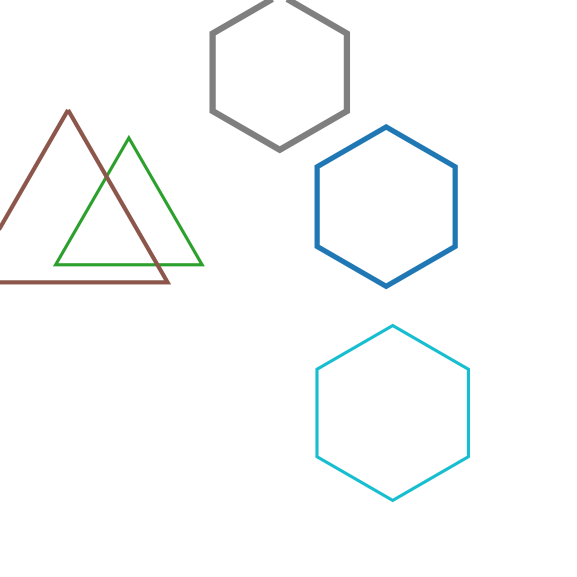[{"shape": "hexagon", "thickness": 2.5, "radius": 0.69, "center": [0.669, 0.641]}, {"shape": "triangle", "thickness": 1.5, "radius": 0.73, "center": [0.223, 0.614]}, {"shape": "triangle", "thickness": 2, "radius": 0.99, "center": [0.118, 0.61]}, {"shape": "hexagon", "thickness": 3, "radius": 0.67, "center": [0.484, 0.874]}, {"shape": "hexagon", "thickness": 1.5, "radius": 0.76, "center": [0.68, 0.284]}]